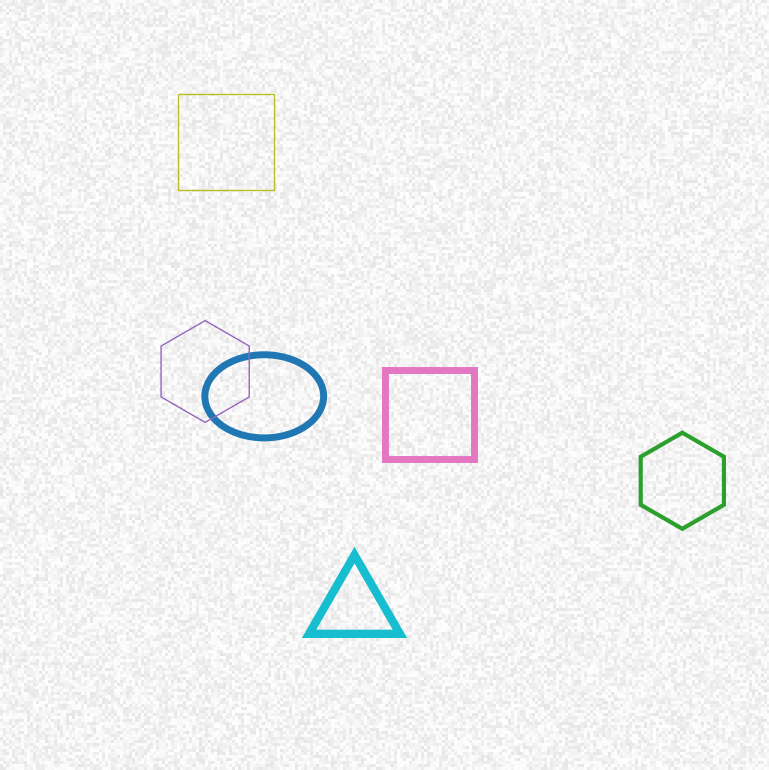[{"shape": "oval", "thickness": 2.5, "radius": 0.39, "center": [0.343, 0.485]}, {"shape": "hexagon", "thickness": 1.5, "radius": 0.31, "center": [0.886, 0.376]}, {"shape": "hexagon", "thickness": 0.5, "radius": 0.33, "center": [0.266, 0.518]}, {"shape": "square", "thickness": 2.5, "radius": 0.29, "center": [0.558, 0.461]}, {"shape": "square", "thickness": 0.5, "radius": 0.31, "center": [0.294, 0.816]}, {"shape": "triangle", "thickness": 3, "radius": 0.34, "center": [0.46, 0.211]}]